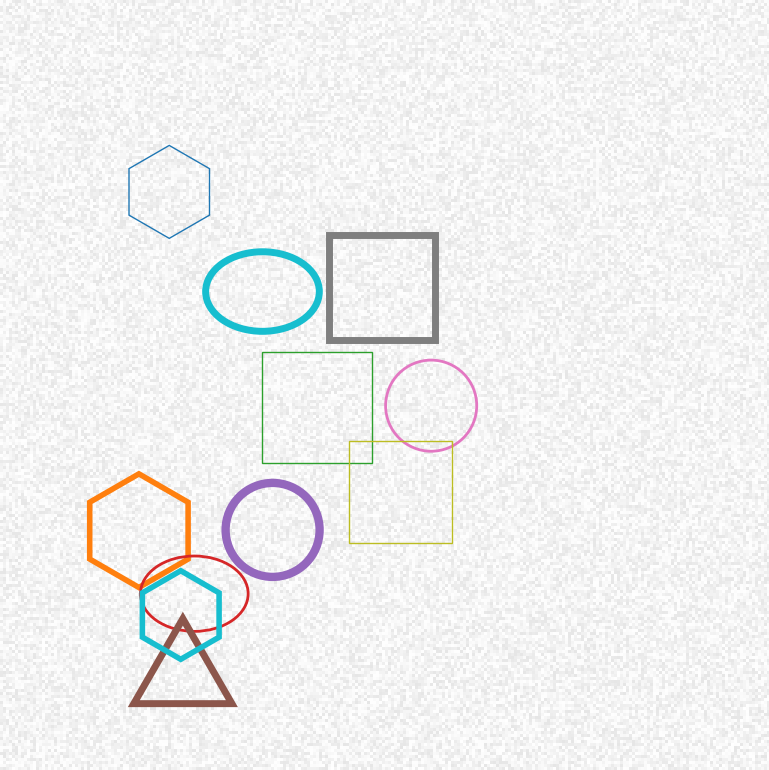[{"shape": "hexagon", "thickness": 0.5, "radius": 0.3, "center": [0.22, 0.751]}, {"shape": "hexagon", "thickness": 2, "radius": 0.37, "center": [0.18, 0.311]}, {"shape": "square", "thickness": 0.5, "radius": 0.36, "center": [0.412, 0.471]}, {"shape": "oval", "thickness": 1, "radius": 0.35, "center": [0.252, 0.229]}, {"shape": "circle", "thickness": 3, "radius": 0.31, "center": [0.354, 0.312]}, {"shape": "triangle", "thickness": 2.5, "radius": 0.37, "center": [0.237, 0.123]}, {"shape": "circle", "thickness": 1, "radius": 0.3, "center": [0.56, 0.473]}, {"shape": "square", "thickness": 2.5, "radius": 0.34, "center": [0.496, 0.627]}, {"shape": "square", "thickness": 0.5, "radius": 0.33, "center": [0.52, 0.361]}, {"shape": "hexagon", "thickness": 2, "radius": 0.29, "center": [0.235, 0.201]}, {"shape": "oval", "thickness": 2.5, "radius": 0.37, "center": [0.341, 0.621]}]